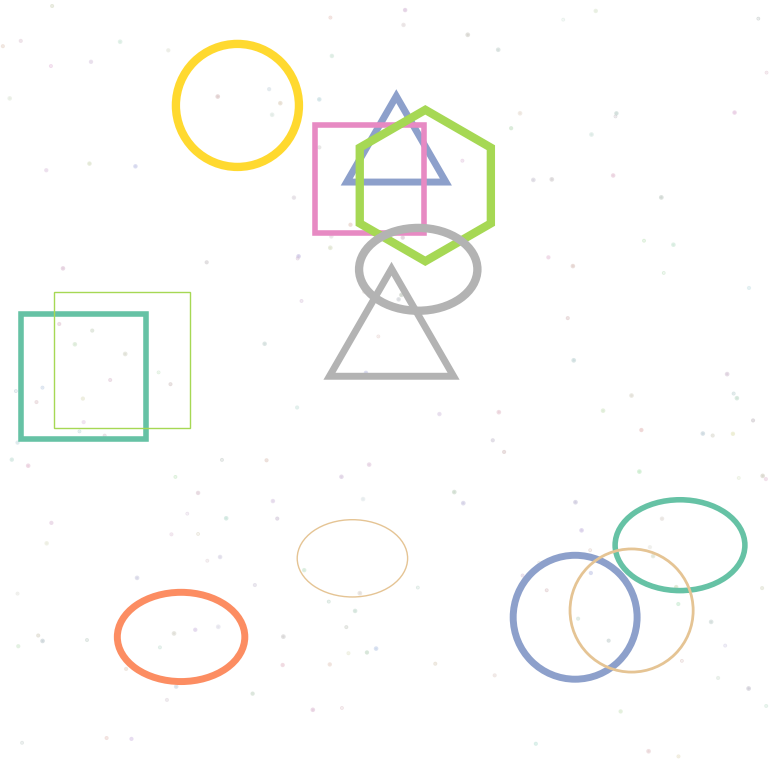[{"shape": "square", "thickness": 2, "radius": 0.41, "center": [0.108, 0.511]}, {"shape": "oval", "thickness": 2, "radius": 0.42, "center": [0.883, 0.292]}, {"shape": "oval", "thickness": 2.5, "radius": 0.41, "center": [0.235, 0.173]}, {"shape": "triangle", "thickness": 2.5, "radius": 0.37, "center": [0.515, 0.801]}, {"shape": "circle", "thickness": 2.5, "radius": 0.4, "center": [0.747, 0.198]}, {"shape": "square", "thickness": 2, "radius": 0.35, "center": [0.48, 0.768]}, {"shape": "square", "thickness": 0.5, "radius": 0.44, "center": [0.159, 0.533]}, {"shape": "hexagon", "thickness": 3, "radius": 0.49, "center": [0.552, 0.759]}, {"shape": "circle", "thickness": 3, "radius": 0.4, "center": [0.308, 0.863]}, {"shape": "oval", "thickness": 0.5, "radius": 0.36, "center": [0.458, 0.275]}, {"shape": "circle", "thickness": 1, "radius": 0.4, "center": [0.82, 0.207]}, {"shape": "oval", "thickness": 3, "radius": 0.38, "center": [0.543, 0.65]}, {"shape": "triangle", "thickness": 2.5, "radius": 0.47, "center": [0.508, 0.558]}]